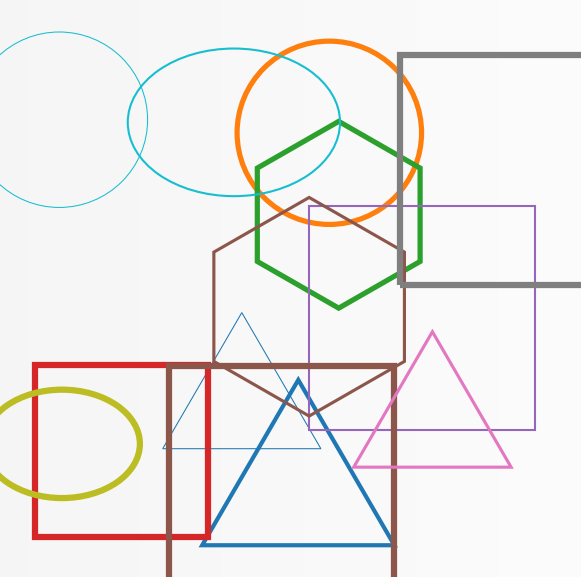[{"shape": "triangle", "thickness": 0.5, "radius": 0.79, "center": [0.416, 0.301]}, {"shape": "triangle", "thickness": 2, "radius": 0.95, "center": [0.513, 0.15]}, {"shape": "circle", "thickness": 2.5, "radius": 0.79, "center": [0.567, 0.769]}, {"shape": "hexagon", "thickness": 2.5, "radius": 0.81, "center": [0.583, 0.627]}, {"shape": "square", "thickness": 3, "radius": 0.74, "center": [0.21, 0.218]}, {"shape": "square", "thickness": 1, "radius": 0.97, "center": [0.726, 0.448]}, {"shape": "hexagon", "thickness": 1.5, "radius": 0.95, "center": [0.532, 0.468]}, {"shape": "square", "thickness": 3, "radius": 0.97, "center": [0.484, 0.172]}, {"shape": "triangle", "thickness": 1.5, "radius": 0.78, "center": [0.744, 0.268]}, {"shape": "square", "thickness": 3, "radius": 0.99, "center": [0.886, 0.704]}, {"shape": "oval", "thickness": 3, "radius": 0.67, "center": [0.107, 0.231]}, {"shape": "oval", "thickness": 1, "radius": 0.91, "center": [0.402, 0.787]}, {"shape": "circle", "thickness": 0.5, "radius": 0.76, "center": [0.102, 0.792]}]